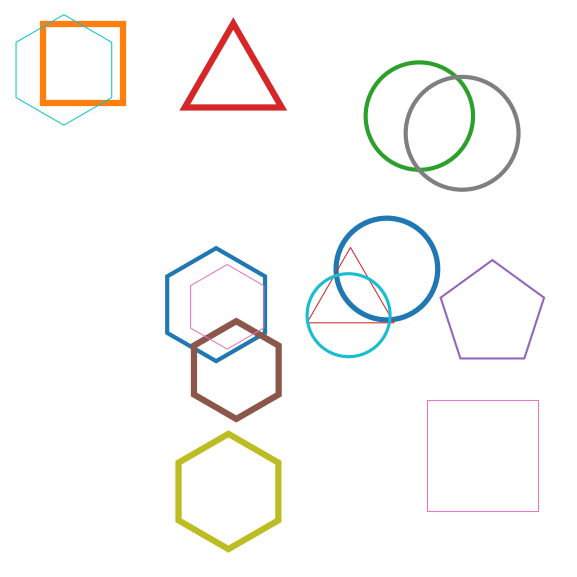[{"shape": "hexagon", "thickness": 2, "radius": 0.49, "center": [0.374, 0.472]}, {"shape": "circle", "thickness": 2.5, "radius": 0.44, "center": [0.67, 0.533]}, {"shape": "square", "thickness": 3, "radius": 0.35, "center": [0.144, 0.889]}, {"shape": "circle", "thickness": 2, "radius": 0.47, "center": [0.726, 0.798]}, {"shape": "triangle", "thickness": 3, "radius": 0.48, "center": [0.404, 0.862]}, {"shape": "triangle", "thickness": 0.5, "radius": 0.44, "center": [0.607, 0.484]}, {"shape": "pentagon", "thickness": 1, "radius": 0.47, "center": [0.853, 0.455]}, {"shape": "hexagon", "thickness": 3, "radius": 0.42, "center": [0.409, 0.358]}, {"shape": "hexagon", "thickness": 0.5, "radius": 0.37, "center": [0.393, 0.468]}, {"shape": "square", "thickness": 0.5, "radius": 0.48, "center": [0.836, 0.211]}, {"shape": "circle", "thickness": 2, "radius": 0.49, "center": [0.8, 0.768]}, {"shape": "hexagon", "thickness": 3, "radius": 0.5, "center": [0.396, 0.148]}, {"shape": "hexagon", "thickness": 0.5, "radius": 0.48, "center": [0.111, 0.878]}, {"shape": "circle", "thickness": 1.5, "radius": 0.36, "center": [0.604, 0.453]}]